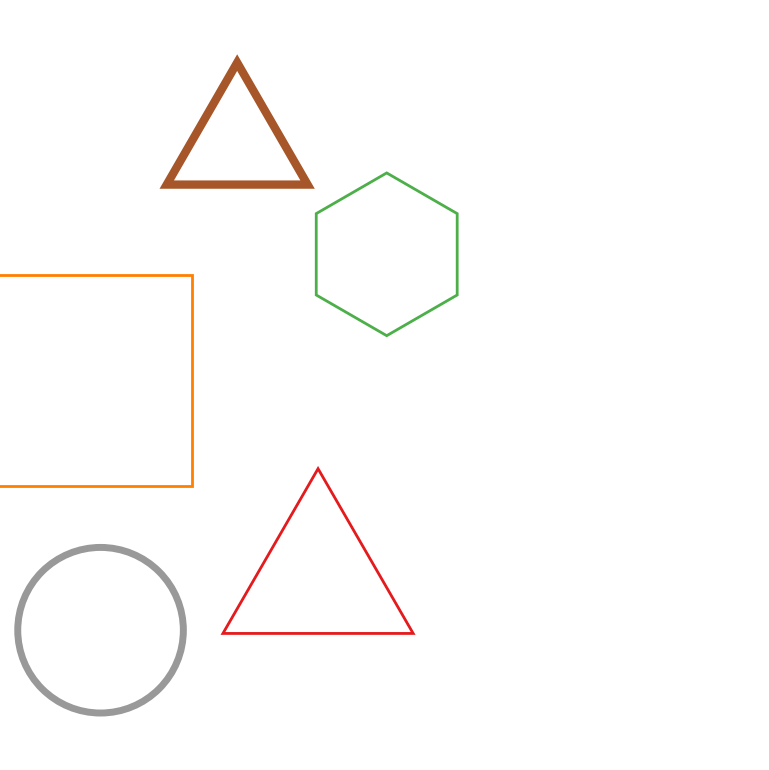[{"shape": "triangle", "thickness": 1, "radius": 0.71, "center": [0.413, 0.249]}, {"shape": "hexagon", "thickness": 1, "radius": 0.53, "center": [0.502, 0.67]}, {"shape": "square", "thickness": 1, "radius": 0.68, "center": [0.113, 0.506]}, {"shape": "triangle", "thickness": 3, "radius": 0.53, "center": [0.308, 0.813]}, {"shape": "circle", "thickness": 2.5, "radius": 0.54, "center": [0.131, 0.182]}]